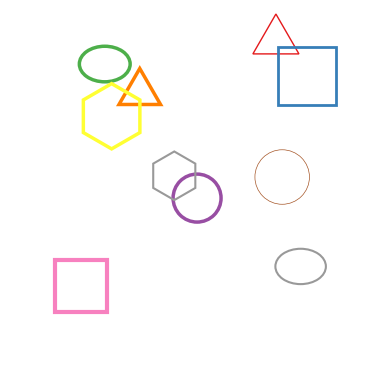[{"shape": "triangle", "thickness": 1, "radius": 0.35, "center": [0.717, 0.895]}, {"shape": "square", "thickness": 2, "radius": 0.38, "center": [0.797, 0.803]}, {"shape": "oval", "thickness": 2.5, "radius": 0.33, "center": [0.272, 0.834]}, {"shape": "circle", "thickness": 2.5, "radius": 0.31, "center": [0.512, 0.485]}, {"shape": "triangle", "thickness": 2.5, "radius": 0.31, "center": [0.363, 0.76]}, {"shape": "hexagon", "thickness": 2.5, "radius": 0.42, "center": [0.29, 0.698]}, {"shape": "circle", "thickness": 0.5, "radius": 0.35, "center": [0.733, 0.54]}, {"shape": "square", "thickness": 3, "radius": 0.34, "center": [0.211, 0.257]}, {"shape": "hexagon", "thickness": 1.5, "radius": 0.32, "center": [0.453, 0.543]}, {"shape": "oval", "thickness": 1.5, "radius": 0.33, "center": [0.781, 0.308]}]